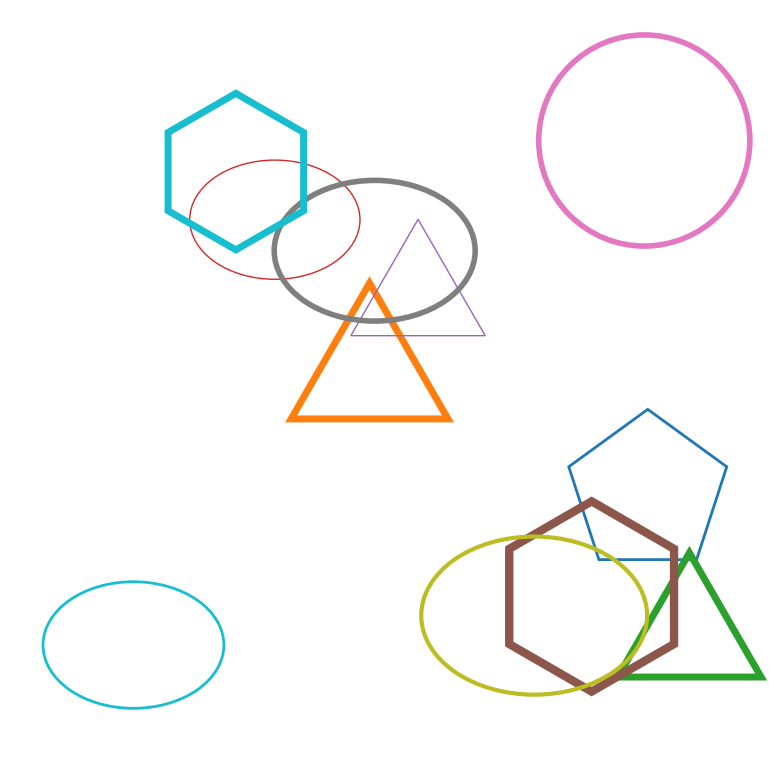[{"shape": "pentagon", "thickness": 1, "radius": 0.54, "center": [0.841, 0.36]}, {"shape": "triangle", "thickness": 2.5, "radius": 0.59, "center": [0.48, 0.515]}, {"shape": "triangle", "thickness": 2.5, "radius": 0.54, "center": [0.895, 0.175]}, {"shape": "oval", "thickness": 0.5, "radius": 0.55, "center": [0.357, 0.715]}, {"shape": "triangle", "thickness": 0.5, "radius": 0.5, "center": [0.543, 0.614]}, {"shape": "hexagon", "thickness": 3, "radius": 0.62, "center": [0.768, 0.225]}, {"shape": "circle", "thickness": 2, "radius": 0.69, "center": [0.837, 0.818]}, {"shape": "oval", "thickness": 2, "radius": 0.65, "center": [0.487, 0.674]}, {"shape": "oval", "thickness": 1.5, "radius": 0.73, "center": [0.694, 0.201]}, {"shape": "hexagon", "thickness": 2.5, "radius": 0.51, "center": [0.306, 0.777]}, {"shape": "oval", "thickness": 1, "radius": 0.59, "center": [0.173, 0.162]}]